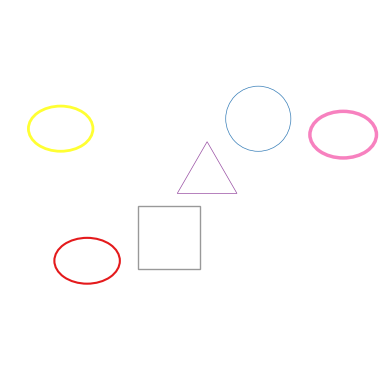[{"shape": "oval", "thickness": 1.5, "radius": 0.43, "center": [0.226, 0.323]}, {"shape": "circle", "thickness": 0.5, "radius": 0.42, "center": [0.671, 0.692]}, {"shape": "triangle", "thickness": 0.5, "radius": 0.45, "center": [0.538, 0.542]}, {"shape": "oval", "thickness": 2, "radius": 0.42, "center": [0.158, 0.666]}, {"shape": "oval", "thickness": 2.5, "radius": 0.43, "center": [0.891, 0.65]}, {"shape": "square", "thickness": 1, "radius": 0.41, "center": [0.438, 0.383]}]